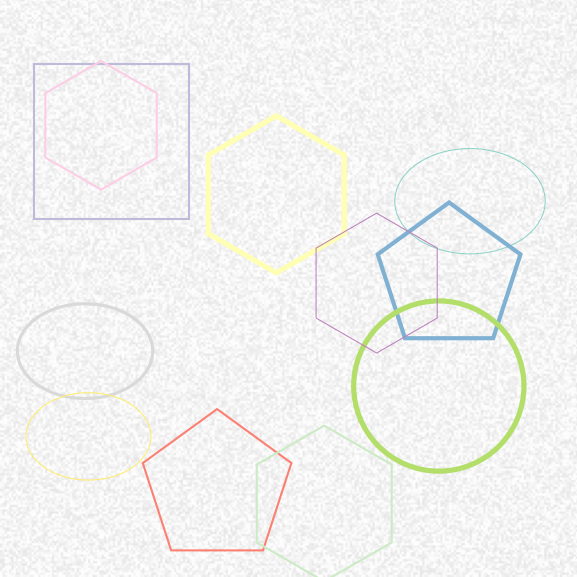[{"shape": "oval", "thickness": 0.5, "radius": 0.65, "center": [0.814, 0.651]}, {"shape": "hexagon", "thickness": 2.5, "radius": 0.68, "center": [0.478, 0.663]}, {"shape": "square", "thickness": 1, "radius": 0.67, "center": [0.193, 0.754]}, {"shape": "pentagon", "thickness": 1, "radius": 0.68, "center": [0.376, 0.156]}, {"shape": "pentagon", "thickness": 2, "radius": 0.65, "center": [0.778, 0.519]}, {"shape": "circle", "thickness": 2.5, "radius": 0.74, "center": [0.76, 0.331]}, {"shape": "hexagon", "thickness": 1, "radius": 0.56, "center": [0.175, 0.782]}, {"shape": "oval", "thickness": 1.5, "radius": 0.59, "center": [0.147, 0.391]}, {"shape": "hexagon", "thickness": 0.5, "radius": 0.61, "center": [0.652, 0.509]}, {"shape": "hexagon", "thickness": 1, "radius": 0.67, "center": [0.561, 0.127]}, {"shape": "oval", "thickness": 0.5, "radius": 0.54, "center": [0.153, 0.243]}]